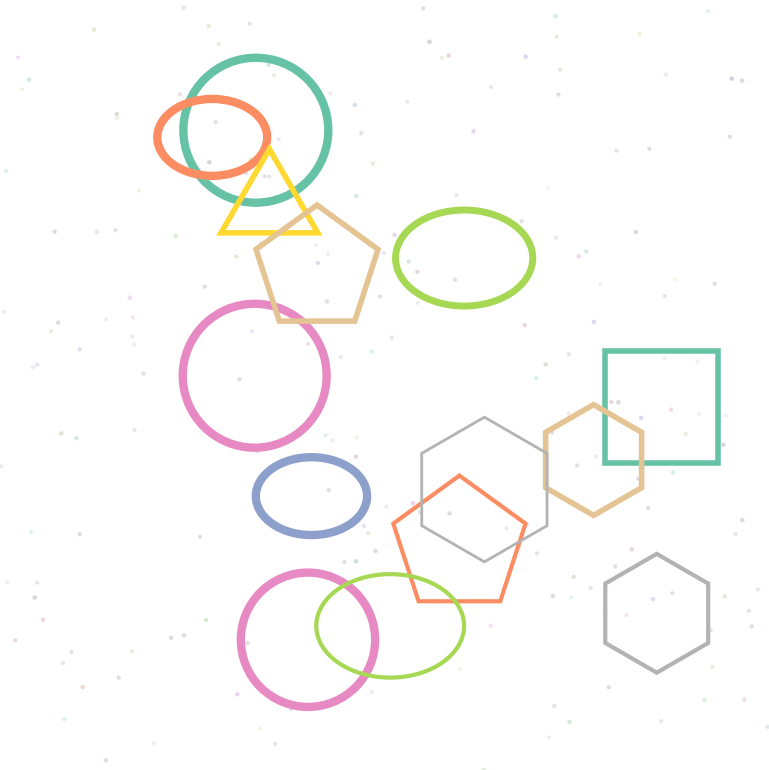[{"shape": "square", "thickness": 2, "radius": 0.36, "center": [0.859, 0.472]}, {"shape": "circle", "thickness": 3, "radius": 0.47, "center": [0.332, 0.831]}, {"shape": "pentagon", "thickness": 1.5, "radius": 0.45, "center": [0.597, 0.292]}, {"shape": "oval", "thickness": 3, "radius": 0.36, "center": [0.276, 0.822]}, {"shape": "oval", "thickness": 3, "radius": 0.36, "center": [0.404, 0.356]}, {"shape": "circle", "thickness": 3, "radius": 0.44, "center": [0.4, 0.169]}, {"shape": "circle", "thickness": 3, "radius": 0.47, "center": [0.331, 0.512]}, {"shape": "oval", "thickness": 2.5, "radius": 0.45, "center": [0.603, 0.665]}, {"shape": "oval", "thickness": 1.5, "radius": 0.48, "center": [0.507, 0.187]}, {"shape": "triangle", "thickness": 2, "radius": 0.36, "center": [0.35, 0.734]}, {"shape": "hexagon", "thickness": 2, "radius": 0.36, "center": [0.771, 0.403]}, {"shape": "pentagon", "thickness": 2, "radius": 0.42, "center": [0.412, 0.65]}, {"shape": "hexagon", "thickness": 1, "radius": 0.47, "center": [0.629, 0.364]}, {"shape": "hexagon", "thickness": 1.5, "radius": 0.39, "center": [0.853, 0.204]}]